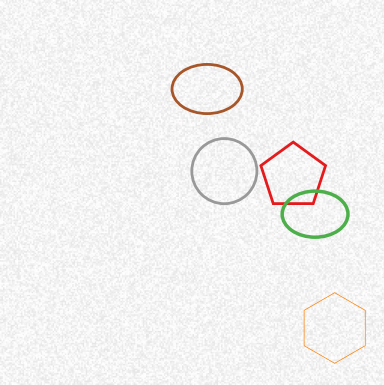[{"shape": "pentagon", "thickness": 2, "radius": 0.44, "center": [0.762, 0.543]}, {"shape": "oval", "thickness": 2.5, "radius": 0.43, "center": [0.818, 0.444]}, {"shape": "hexagon", "thickness": 0.5, "radius": 0.46, "center": [0.869, 0.148]}, {"shape": "oval", "thickness": 2, "radius": 0.46, "center": [0.538, 0.769]}, {"shape": "circle", "thickness": 2, "radius": 0.42, "center": [0.583, 0.555]}]